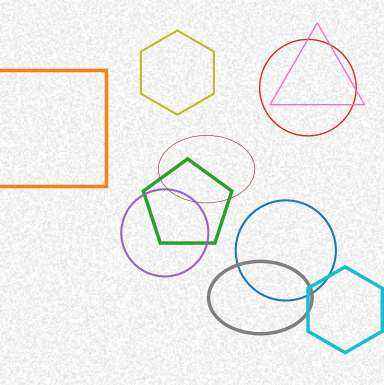[{"shape": "circle", "thickness": 1.5, "radius": 0.65, "center": [0.742, 0.35]}, {"shape": "square", "thickness": 2.5, "radius": 0.75, "center": [0.125, 0.667]}, {"shape": "pentagon", "thickness": 2.5, "radius": 0.6, "center": [0.487, 0.466]}, {"shape": "circle", "thickness": 1, "radius": 0.63, "center": [0.8, 0.772]}, {"shape": "circle", "thickness": 1.5, "radius": 0.57, "center": [0.428, 0.395]}, {"shape": "oval", "thickness": 0.5, "radius": 0.63, "center": [0.537, 0.561]}, {"shape": "triangle", "thickness": 1, "radius": 0.71, "center": [0.824, 0.799]}, {"shape": "oval", "thickness": 2.5, "radius": 0.67, "center": [0.676, 0.227]}, {"shape": "hexagon", "thickness": 1.5, "radius": 0.55, "center": [0.461, 0.811]}, {"shape": "hexagon", "thickness": 2.5, "radius": 0.56, "center": [0.897, 0.195]}]